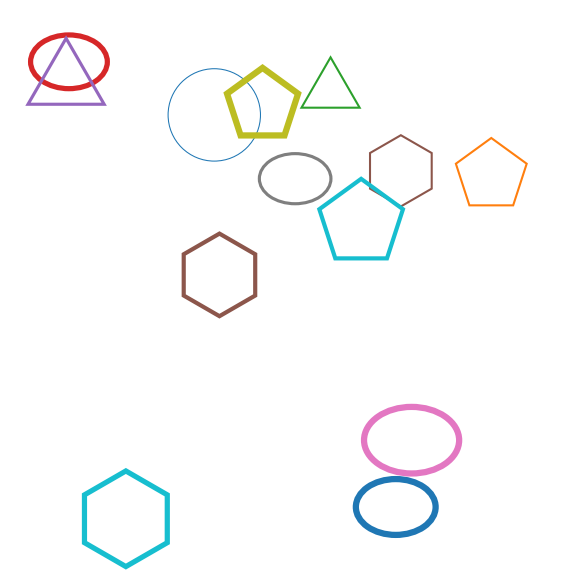[{"shape": "oval", "thickness": 3, "radius": 0.35, "center": [0.685, 0.121]}, {"shape": "circle", "thickness": 0.5, "radius": 0.4, "center": [0.371, 0.8]}, {"shape": "pentagon", "thickness": 1, "radius": 0.32, "center": [0.851, 0.696]}, {"shape": "triangle", "thickness": 1, "radius": 0.29, "center": [0.572, 0.842]}, {"shape": "oval", "thickness": 2.5, "radius": 0.33, "center": [0.119, 0.892]}, {"shape": "triangle", "thickness": 1.5, "radius": 0.38, "center": [0.114, 0.857]}, {"shape": "hexagon", "thickness": 2, "radius": 0.36, "center": [0.38, 0.523]}, {"shape": "hexagon", "thickness": 1, "radius": 0.31, "center": [0.694, 0.703]}, {"shape": "oval", "thickness": 3, "radius": 0.41, "center": [0.713, 0.237]}, {"shape": "oval", "thickness": 1.5, "radius": 0.31, "center": [0.511, 0.69]}, {"shape": "pentagon", "thickness": 3, "radius": 0.32, "center": [0.455, 0.817]}, {"shape": "hexagon", "thickness": 2.5, "radius": 0.41, "center": [0.218, 0.101]}, {"shape": "pentagon", "thickness": 2, "radius": 0.38, "center": [0.625, 0.613]}]